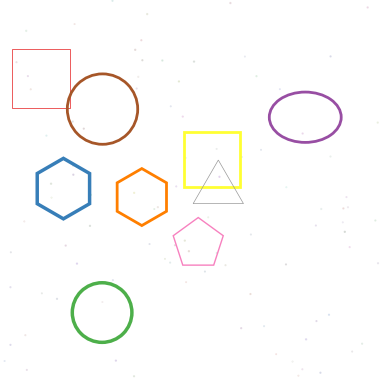[{"shape": "square", "thickness": 0.5, "radius": 0.38, "center": [0.106, 0.796]}, {"shape": "hexagon", "thickness": 2.5, "radius": 0.39, "center": [0.165, 0.51]}, {"shape": "circle", "thickness": 2.5, "radius": 0.39, "center": [0.265, 0.188]}, {"shape": "oval", "thickness": 2, "radius": 0.47, "center": [0.793, 0.695]}, {"shape": "hexagon", "thickness": 2, "radius": 0.37, "center": [0.368, 0.488]}, {"shape": "square", "thickness": 2, "radius": 0.36, "center": [0.551, 0.585]}, {"shape": "circle", "thickness": 2, "radius": 0.46, "center": [0.266, 0.717]}, {"shape": "pentagon", "thickness": 1, "radius": 0.34, "center": [0.515, 0.367]}, {"shape": "triangle", "thickness": 0.5, "radius": 0.38, "center": [0.567, 0.509]}]